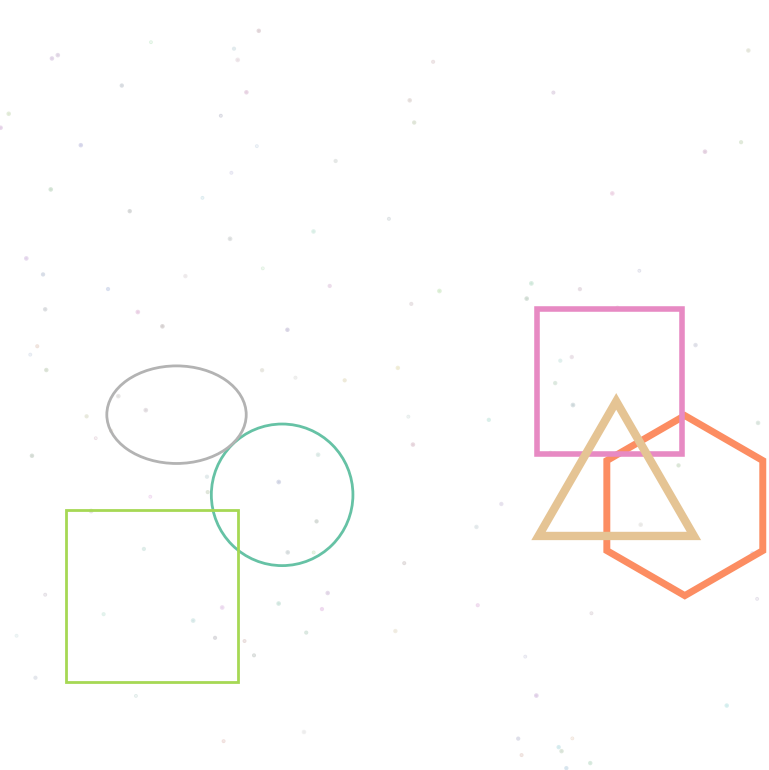[{"shape": "circle", "thickness": 1, "radius": 0.46, "center": [0.366, 0.357]}, {"shape": "hexagon", "thickness": 2.5, "radius": 0.58, "center": [0.889, 0.343]}, {"shape": "square", "thickness": 2, "radius": 0.47, "center": [0.792, 0.504]}, {"shape": "square", "thickness": 1, "radius": 0.56, "center": [0.198, 0.226]}, {"shape": "triangle", "thickness": 3, "radius": 0.58, "center": [0.8, 0.362]}, {"shape": "oval", "thickness": 1, "radius": 0.45, "center": [0.229, 0.461]}]